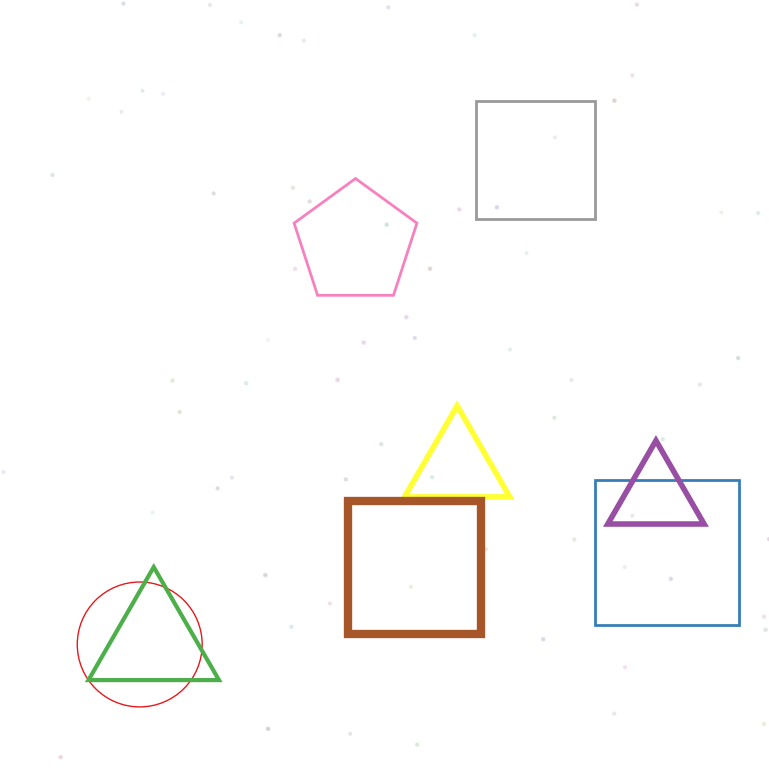[{"shape": "circle", "thickness": 0.5, "radius": 0.41, "center": [0.181, 0.163]}, {"shape": "square", "thickness": 1, "radius": 0.47, "center": [0.866, 0.283]}, {"shape": "triangle", "thickness": 1.5, "radius": 0.49, "center": [0.2, 0.166]}, {"shape": "triangle", "thickness": 2, "radius": 0.36, "center": [0.852, 0.356]}, {"shape": "triangle", "thickness": 2, "radius": 0.39, "center": [0.594, 0.394]}, {"shape": "square", "thickness": 3, "radius": 0.43, "center": [0.538, 0.263]}, {"shape": "pentagon", "thickness": 1, "radius": 0.42, "center": [0.462, 0.684]}, {"shape": "square", "thickness": 1, "radius": 0.39, "center": [0.696, 0.792]}]